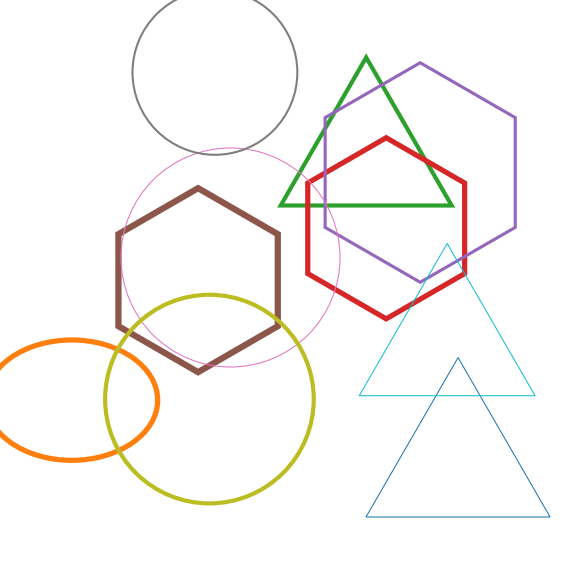[{"shape": "triangle", "thickness": 0.5, "radius": 0.92, "center": [0.793, 0.196]}, {"shape": "oval", "thickness": 2.5, "radius": 0.74, "center": [0.124, 0.306]}, {"shape": "triangle", "thickness": 2, "radius": 0.85, "center": [0.634, 0.729]}, {"shape": "hexagon", "thickness": 2.5, "radius": 0.78, "center": [0.669, 0.604]}, {"shape": "hexagon", "thickness": 1.5, "radius": 0.95, "center": [0.728, 0.7]}, {"shape": "hexagon", "thickness": 3, "radius": 0.8, "center": [0.343, 0.514]}, {"shape": "circle", "thickness": 0.5, "radius": 0.95, "center": [0.399, 0.553]}, {"shape": "circle", "thickness": 1, "radius": 0.71, "center": [0.372, 0.874]}, {"shape": "circle", "thickness": 2, "radius": 0.9, "center": [0.363, 0.308]}, {"shape": "triangle", "thickness": 0.5, "radius": 0.88, "center": [0.774, 0.402]}]